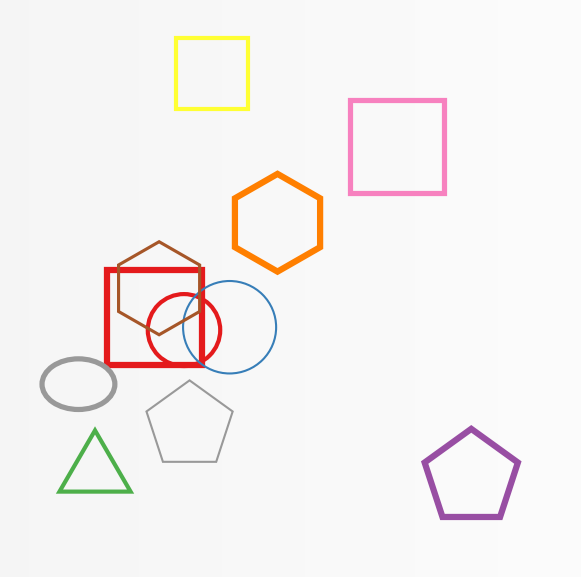[{"shape": "circle", "thickness": 2, "radius": 0.31, "center": [0.317, 0.428]}, {"shape": "square", "thickness": 3, "radius": 0.41, "center": [0.266, 0.449]}, {"shape": "circle", "thickness": 1, "radius": 0.4, "center": [0.395, 0.432]}, {"shape": "triangle", "thickness": 2, "radius": 0.35, "center": [0.163, 0.183]}, {"shape": "pentagon", "thickness": 3, "radius": 0.42, "center": [0.811, 0.172]}, {"shape": "hexagon", "thickness": 3, "radius": 0.42, "center": [0.477, 0.613]}, {"shape": "square", "thickness": 2, "radius": 0.31, "center": [0.365, 0.873]}, {"shape": "hexagon", "thickness": 1.5, "radius": 0.4, "center": [0.274, 0.5]}, {"shape": "square", "thickness": 2.5, "radius": 0.4, "center": [0.684, 0.746]}, {"shape": "pentagon", "thickness": 1, "radius": 0.39, "center": [0.326, 0.263]}, {"shape": "oval", "thickness": 2.5, "radius": 0.31, "center": [0.135, 0.334]}]